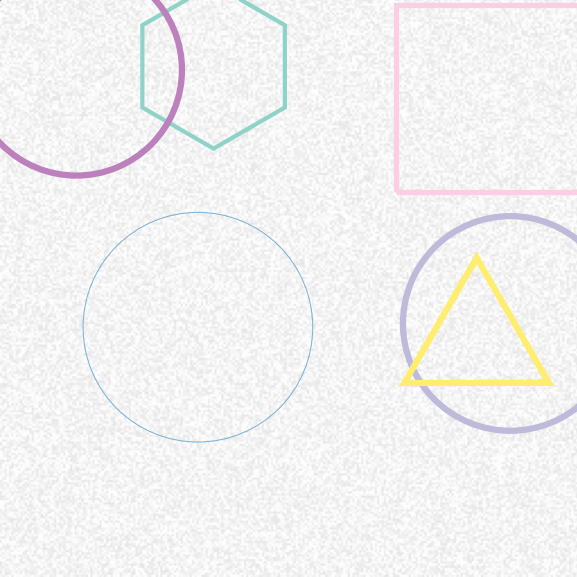[{"shape": "hexagon", "thickness": 2, "radius": 0.71, "center": [0.37, 0.884]}, {"shape": "circle", "thickness": 3, "radius": 0.93, "center": [0.884, 0.439]}, {"shape": "circle", "thickness": 0.5, "radius": 0.99, "center": [0.343, 0.433]}, {"shape": "square", "thickness": 2.5, "radius": 0.81, "center": [0.847, 0.828]}, {"shape": "circle", "thickness": 3, "radius": 0.91, "center": [0.132, 0.878]}, {"shape": "triangle", "thickness": 3, "radius": 0.72, "center": [0.825, 0.408]}]